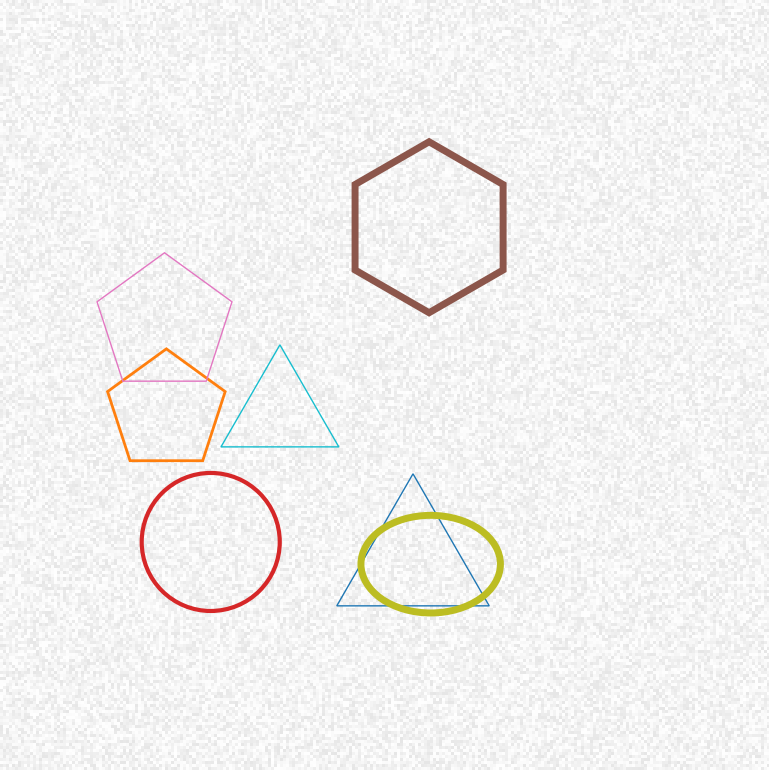[{"shape": "triangle", "thickness": 0.5, "radius": 0.57, "center": [0.536, 0.27]}, {"shape": "pentagon", "thickness": 1, "radius": 0.4, "center": [0.216, 0.467]}, {"shape": "circle", "thickness": 1.5, "radius": 0.45, "center": [0.274, 0.296]}, {"shape": "hexagon", "thickness": 2.5, "radius": 0.56, "center": [0.557, 0.705]}, {"shape": "pentagon", "thickness": 0.5, "radius": 0.46, "center": [0.214, 0.58]}, {"shape": "oval", "thickness": 2.5, "radius": 0.45, "center": [0.559, 0.267]}, {"shape": "triangle", "thickness": 0.5, "radius": 0.44, "center": [0.364, 0.464]}]